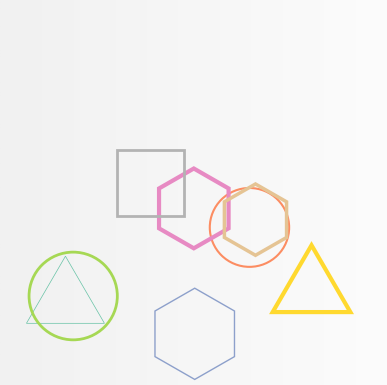[{"shape": "triangle", "thickness": 0.5, "radius": 0.58, "center": [0.169, 0.218]}, {"shape": "circle", "thickness": 1.5, "radius": 0.51, "center": [0.644, 0.409]}, {"shape": "hexagon", "thickness": 1, "radius": 0.59, "center": [0.503, 0.133]}, {"shape": "hexagon", "thickness": 3, "radius": 0.52, "center": [0.5, 0.459]}, {"shape": "circle", "thickness": 2, "radius": 0.57, "center": [0.189, 0.231]}, {"shape": "triangle", "thickness": 3, "radius": 0.58, "center": [0.804, 0.247]}, {"shape": "hexagon", "thickness": 2.5, "radius": 0.46, "center": [0.659, 0.429]}, {"shape": "square", "thickness": 2, "radius": 0.43, "center": [0.389, 0.525]}]